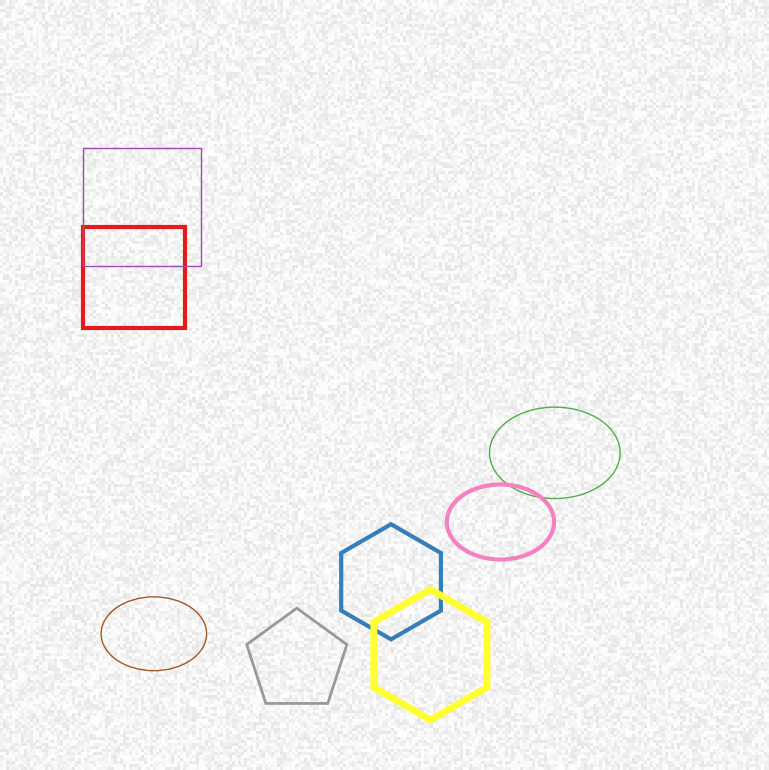[{"shape": "square", "thickness": 1.5, "radius": 0.33, "center": [0.174, 0.64]}, {"shape": "hexagon", "thickness": 1.5, "radius": 0.37, "center": [0.508, 0.244]}, {"shape": "oval", "thickness": 0.5, "radius": 0.42, "center": [0.721, 0.412]}, {"shape": "square", "thickness": 0.5, "radius": 0.38, "center": [0.184, 0.731]}, {"shape": "hexagon", "thickness": 2.5, "radius": 0.42, "center": [0.559, 0.15]}, {"shape": "oval", "thickness": 0.5, "radius": 0.34, "center": [0.2, 0.177]}, {"shape": "oval", "thickness": 1.5, "radius": 0.35, "center": [0.65, 0.322]}, {"shape": "pentagon", "thickness": 1, "radius": 0.34, "center": [0.385, 0.142]}]